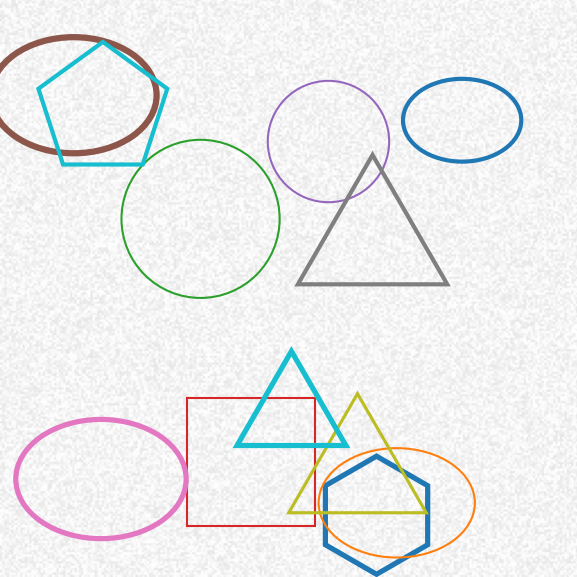[{"shape": "oval", "thickness": 2, "radius": 0.51, "center": [0.8, 0.791]}, {"shape": "hexagon", "thickness": 2.5, "radius": 0.51, "center": [0.652, 0.107]}, {"shape": "oval", "thickness": 1, "radius": 0.68, "center": [0.687, 0.128]}, {"shape": "circle", "thickness": 1, "radius": 0.68, "center": [0.347, 0.62]}, {"shape": "square", "thickness": 1, "radius": 0.55, "center": [0.435, 0.2]}, {"shape": "circle", "thickness": 1, "radius": 0.53, "center": [0.569, 0.754]}, {"shape": "oval", "thickness": 3, "radius": 0.72, "center": [0.128, 0.834]}, {"shape": "oval", "thickness": 2.5, "radius": 0.74, "center": [0.175, 0.17]}, {"shape": "triangle", "thickness": 2, "radius": 0.75, "center": [0.645, 0.581]}, {"shape": "triangle", "thickness": 1.5, "radius": 0.69, "center": [0.619, 0.18]}, {"shape": "pentagon", "thickness": 2, "radius": 0.59, "center": [0.178, 0.809]}, {"shape": "triangle", "thickness": 2.5, "radius": 0.54, "center": [0.505, 0.282]}]